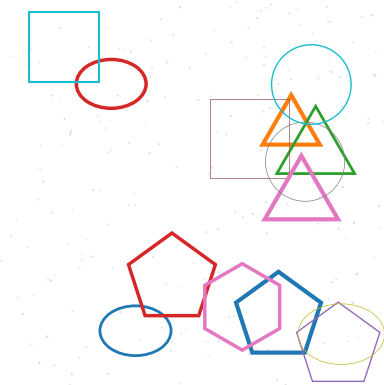[{"shape": "pentagon", "thickness": 3, "radius": 0.58, "center": [0.723, 0.178]}, {"shape": "oval", "thickness": 2, "radius": 0.46, "center": [0.352, 0.141]}, {"shape": "triangle", "thickness": 3, "radius": 0.43, "center": [0.756, 0.667]}, {"shape": "triangle", "thickness": 2, "radius": 0.58, "center": [0.82, 0.607]}, {"shape": "pentagon", "thickness": 2.5, "radius": 0.59, "center": [0.447, 0.276]}, {"shape": "oval", "thickness": 2.5, "radius": 0.45, "center": [0.289, 0.782]}, {"shape": "pentagon", "thickness": 1, "radius": 0.57, "center": [0.879, 0.101]}, {"shape": "square", "thickness": 0.5, "radius": 0.51, "center": [0.647, 0.64]}, {"shape": "triangle", "thickness": 3, "radius": 0.55, "center": [0.783, 0.485]}, {"shape": "hexagon", "thickness": 2.5, "radius": 0.56, "center": [0.629, 0.203]}, {"shape": "circle", "thickness": 0.5, "radius": 0.51, "center": [0.793, 0.58]}, {"shape": "oval", "thickness": 0.5, "radius": 0.56, "center": [0.886, 0.132]}, {"shape": "circle", "thickness": 1, "radius": 0.52, "center": [0.809, 0.78]}, {"shape": "square", "thickness": 1.5, "radius": 0.46, "center": [0.166, 0.877]}]